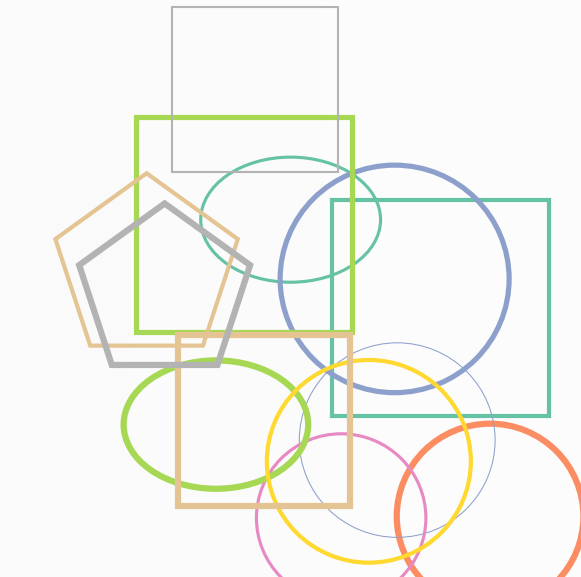[{"shape": "square", "thickness": 2, "radius": 0.93, "center": [0.758, 0.465]}, {"shape": "oval", "thickness": 1.5, "radius": 0.77, "center": [0.5, 0.619]}, {"shape": "circle", "thickness": 3, "radius": 0.8, "center": [0.843, 0.105]}, {"shape": "circle", "thickness": 2.5, "radius": 0.99, "center": [0.679, 0.516]}, {"shape": "circle", "thickness": 0.5, "radius": 0.84, "center": [0.683, 0.237]}, {"shape": "circle", "thickness": 1.5, "radius": 0.73, "center": [0.587, 0.102]}, {"shape": "square", "thickness": 2.5, "radius": 0.93, "center": [0.42, 0.61]}, {"shape": "oval", "thickness": 3, "radius": 0.79, "center": [0.371, 0.264]}, {"shape": "circle", "thickness": 2, "radius": 0.88, "center": [0.635, 0.2]}, {"shape": "pentagon", "thickness": 2, "radius": 0.82, "center": [0.252, 0.534]}, {"shape": "square", "thickness": 3, "radius": 0.74, "center": [0.455, 0.271]}, {"shape": "square", "thickness": 1, "radius": 0.71, "center": [0.438, 0.844]}, {"shape": "pentagon", "thickness": 3, "radius": 0.77, "center": [0.283, 0.492]}]